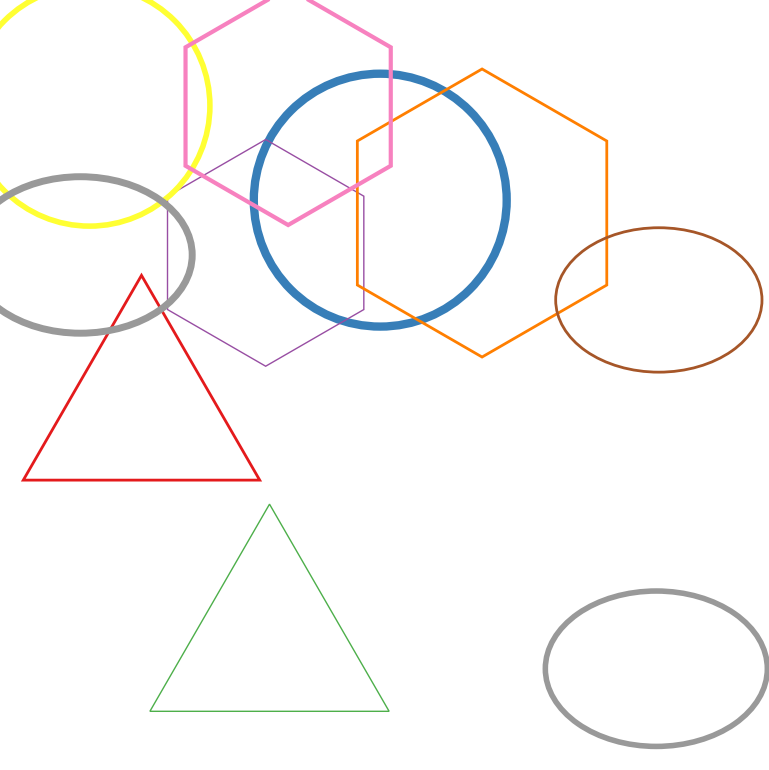[{"shape": "triangle", "thickness": 1, "radius": 0.89, "center": [0.184, 0.465]}, {"shape": "circle", "thickness": 3, "radius": 0.82, "center": [0.494, 0.74]}, {"shape": "triangle", "thickness": 0.5, "radius": 0.9, "center": [0.35, 0.166]}, {"shape": "hexagon", "thickness": 0.5, "radius": 0.74, "center": [0.345, 0.672]}, {"shape": "hexagon", "thickness": 1, "radius": 0.94, "center": [0.626, 0.723]}, {"shape": "circle", "thickness": 2, "radius": 0.78, "center": [0.116, 0.863]}, {"shape": "oval", "thickness": 1, "radius": 0.67, "center": [0.856, 0.61]}, {"shape": "hexagon", "thickness": 1.5, "radius": 0.77, "center": [0.374, 0.862]}, {"shape": "oval", "thickness": 2, "radius": 0.72, "center": [0.852, 0.132]}, {"shape": "oval", "thickness": 2.5, "radius": 0.73, "center": [0.104, 0.669]}]